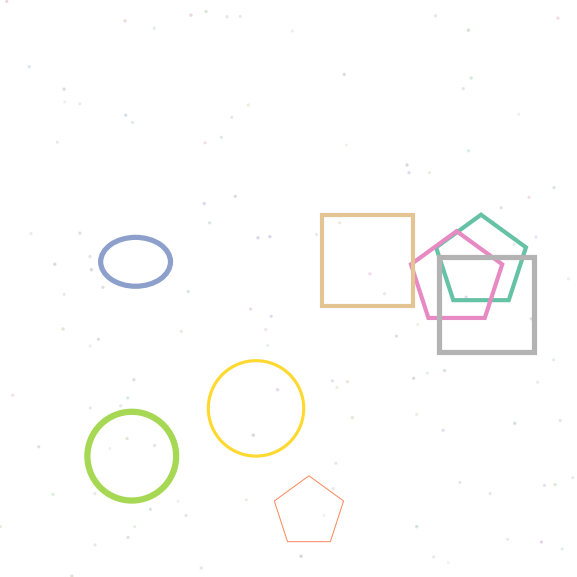[{"shape": "pentagon", "thickness": 2, "radius": 0.41, "center": [0.833, 0.546]}, {"shape": "pentagon", "thickness": 0.5, "radius": 0.32, "center": [0.535, 0.112]}, {"shape": "oval", "thickness": 2.5, "radius": 0.3, "center": [0.235, 0.546]}, {"shape": "pentagon", "thickness": 2, "radius": 0.42, "center": [0.791, 0.516]}, {"shape": "circle", "thickness": 3, "radius": 0.38, "center": [0.228, 0.209]}, {"shape": "circle", "thickness": 1.5, "radius": 0.41, "center": [0.443, 0.292]}, {"shape": "square", "thickness": 2, "radius": 0.39, "center": [0.636, 0.548]}, {"shape": "square", "thickness": 2.5, "radius": 0.41, "center": [0.843, 0.472]}]